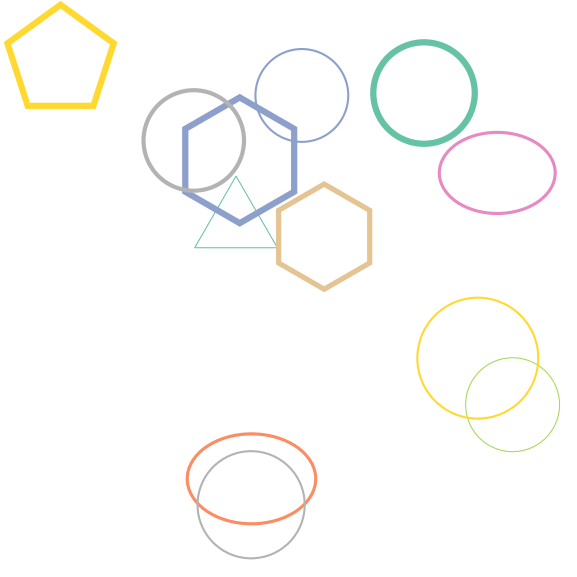[{"shape": "triangle", "thickness": 0.5, "radius": 0.41, "center": [0.409, 0.611]}, {"shape": "circle", "thickness": 3, "radius": 0.44, "center": [0.734, 0.838]}, {"shape": "oval", "thickness": 1.5, "radius": 0.56, "center": [0.435, 0.17]}, {"shape": "hexagon", "thickness": 3, "radius": 0.54, "center": [0.415, 0.722]}, {"shape": "circle", "thickness": 1, "radius": 0.4, "center": [0.523, 0.834]}, {"shape": "oval", "thickness": 1.5, "radius": 0.5, "center": [0.861, 0.7]}, {"shape": "circle", "thickness": 0.5, "radius": 0.41, "center": [0.888, 0.298]}, {"shape": "pentagon", "thickness": 3, "radius": 0.48, "center": [0.105, 0.894]}, {"shape": "circle", "thickness": 1, "radius": 0.52, "center": [0.827, 0.379]}, {"shape": "hexagon", "thickness": 2.5, "radius": 0.46, "center": [0.561, 0.589]}, {"shape": "circle", "thickness": 1, "radius": 0.46, "center": [0.435, 0.125]}, {"shape": "circle", "thickness": 2, "radius": 0.44, "center": [0.336, 0.756]}]